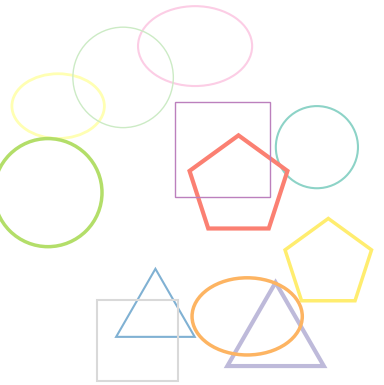[{"shape": "circle", "thickness": 1.5, "radius": 0.53, "center": [0.823, 0.618]}, {"shape": "oval", "thickness": 2, "radius": 0.6, "center": [0.151, 0.724]}, {"shape": "triangle", "thickness": 3, "radius": 0.72, "center": [0.716, 0.122]}, {"shape": "pentagon", "thickness": 3, "radius": 0.67, "center": [0.619, 0.515]}, {"shape": "triangle", "thickness": 1.5, "radius": 0.59, "center": [0.404, 0.184]}, {"shape": "oval", "thickness": 2.5, "radius": 0.72, "center": [0.642, 0.178]}, {"shape": "circle", "thickness": 2.5, "radius": 0.7, "center": [0.125, 0.5]}, {"shape": "oval", "thickness": 1.5, "radius": 0.74, "center": [0.507, 0.88]}, {"shape": "square", "thickness": 1.5, "radius": 0.52, "center": [0.357, 0.116]}, {"shape": "square", "thickness": 1, "radius": 0.62, "center": [0.578, 0.611]}, {"shape": "circle", "thickness": 1, "radius": 0.65, "center": [0.32, 0.799]}, {"shape": "pentagon", "thickness": 2.5, "radius": 0.59, "center": [0.853, 0.314]}]